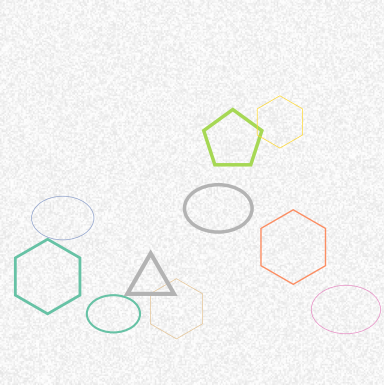[{"shape": "oval", "thickness": 1.5, "radius": 0.35, "center": [0.295, 0.185]}, {"shape": "hexagon", "thickness": 2, "radius": 0.48, "center": [0.124, 0.282]}, {"shape": "hexagon", "thickness": 1, "radius": 0.48, "center": [0.762, 0.358]}, {"shape": "oval", "thickness": 0.5, "radius": 0.4, "center": [0.163, 0.434]}, {"shape": "oval", "thickness": 0.5, "radius": 0.45, "center": [0.899, 0.196]}, {"shape": "pentagon", "thickness": 2.5, "radius": 0.4, "center": [0.605, 0.636]}, {"shape": "hexagon", "thickness": 0.5, "radius": 0.34, "center": [0.727, 0.683]}, {"shape": "hexagon", "thickness": 0.5, "radius": 0.39, "center": [0.458, 0.198]}, {"shape": "oval", "thickness": 2.5, "radius": 0.44, "center": [0.567, 0.459]}, {"shape": "triangle", "thickness": 3, "radius": 0.35, "center": [0.391, 0.272]}]